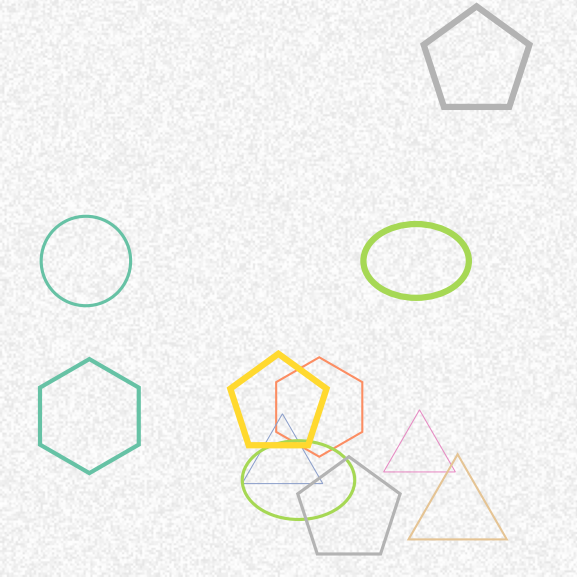[{"shape": "hexagon", "thickness": 2, "radius": 0.49, "center": [0.155, 0.279]}, {"shape": "circle", "thickness": 1.5, "radius": 0.39, "center": [0.149, 0.547]}, {"shape": "hexagon", "thickness": 1, "radius": 0.43, "center": [0.553, 0.294]}, {"shape": "triangle", "thickness": 0.5, "radius": 0.4, "center": [0.489, 0.202]}, {"shape": "triangle", "thickness": 0.5, "radius": 0.36, "center": [0.726, 0.218]}, {"shape": "oval", "thickness": 3, "radius": 0.46, "center": [0.721, 0.547]}, {"shape": "oval", "thickness": 1.5, "radius": 0.49, "center": [0.517, 0.168]}, {"shape": "pentagon", "thickness": 3, "radius": 0.44, "center": [0.482, 0.299]}, {"shape": "triangle", "thickness": 1, "radius": 0.49, "center": [0.792, 0.114]}, {"shape": "pentagon", "thickness": 3, "radius": 0.48, "center": [0.825, 0.892]}, {"shape": "pentagon", "thickness": 1.5, "radius": 0.47, "center": [0.604, 0.115]}]